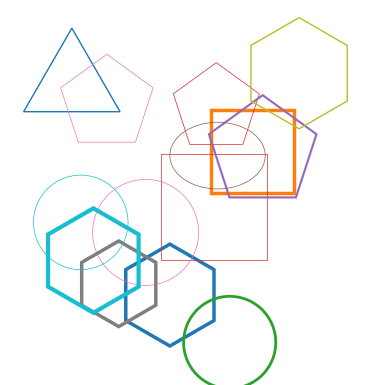[{"shape": "hexagon", "thickness": 2.5, "radius": 0.66, "center": [0.441, 0.234]}, {"shape": "triangle", "thickness": 1, "radius": 0.72, "center": [0.187, 0.782]}, {"shape": "square", "thickness": 2.5, "radius": 0.54, "center": [0.655, 0.606]}, {"shape": "circle", "thickness": 2, "radius": 0.6, "center": [0.597, 0.111]}, {"shape": "pentagon", "thickness": 0.5, "radius": 0.59, "center": [0.562, 0.72]}, {"shape": "square", "thickness": 0.5, "radius": 0.69, "center": [0.556, 0.462]}, {"shape": "pentagon", "thickness": 1.5, "radius": 0.73, "center": [0.682, 0.606]}, {"shape": "oval", "thickness": 0.5, "radius": 0.62, "center": [0.565, 0.596]}, {"shape": "pentagon", "thickness": 0.5, "radius": 0.63, "center": [0.278, 0.733]}, {"shape": "circle", "thickness": 0.5, "radius": 0.69, "center": [0.378, 0.396]}, {"shape": "hexagon", "thickness": 2.5, "radius": 0.56, "center": [0.308, 0.263]}, {"shape": "hexagon", "thickness": 1, "radius": 0.72, "center": [0.777, 0.81]}, {"shape": "hexagon", "thickness": 3, "radius": 0.68, "center": [0.242, 0.323]}, {"shape": "circle", "thickness": 0.5, "radius": 0.61, "center": [0.21, 0.422]}]